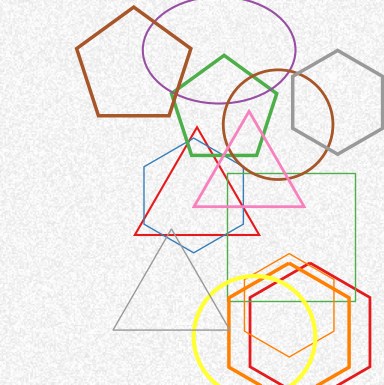[{"shape": "triangle", "thickness": 1.5, "radius": 0.93, "center": [0.512, 0.483]}, {"shape": "hexagon", "thickness": 2, "radius": 0.9, "center": [0.805, 0.137]}, {"shape": "hexagon", "thickness": 1, "radius": 0.75, "center": [0.503, 0.492]}, {"shape": "pentagon", "thickness": 2.5, "radius": 0.72, "center": [0.582, 0.713]}, {"shape": "square", "thickness": 1, "radius": 0.83, "center": [0.756, 0.385]}, {"shape": "oval", "thickness": 1.5, "radius": 0.99, "center": [0.569, 0.87]}, {"shape": "hexagon", "thickness": 2.5, "radius": 0.9, "center": [0.751, 0.136]}, {"shape": "hexagon", "thickness": 1, "radius": 0.67, "center": [0.751, 0.207]}, {"shape": "circle", "thickness": 3, "radius": 0.79, "center": [0.661, 0.125]}, {"shape": "circle", "thickness": 2, "radius": 0.71, "center": [0.722, 0.676]}, {"shape": "pentagon", "thickness": 2.5, "radius": 0.78, "center": [0.347, 0.826]}, {"shape": "triangle", "thickness": 2, "radius": 0.83, "center": [0.647, 0.546]}, {"shape": "hexagon", "thickness": 2.5, "radius": 0.67, "center": [0.877, 0.734]}, {"shape": "triangle", "thickness": 1, "radius": 0.88, "center": [0.445, 0.23]}]